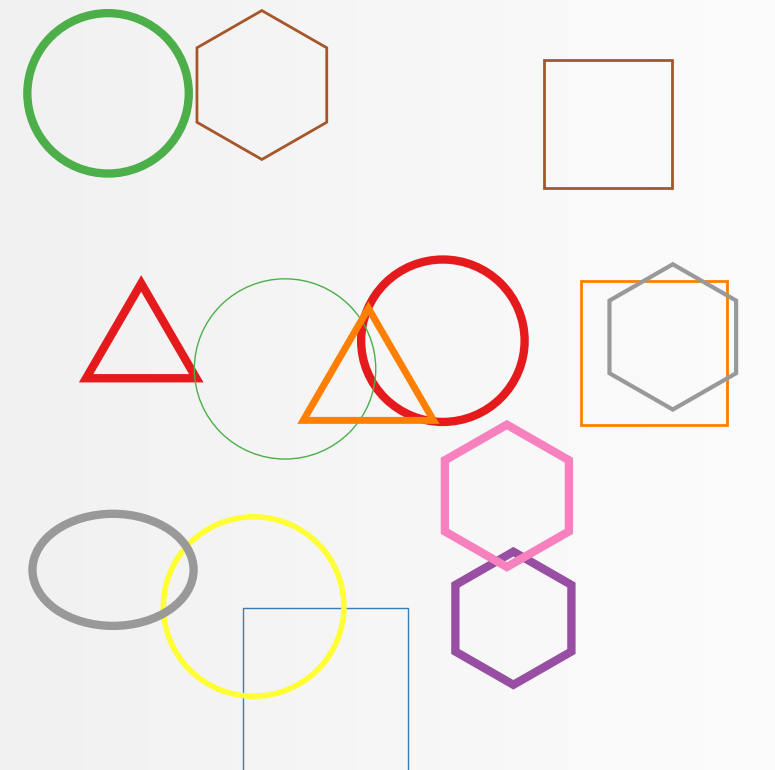[{"shape": "circle", "thickness": 3, "radius": 0.53, "center": [0.571, 0.558]}, {"shape": "triangle", "thickness": 3, "radius": 0.41, "center": [0.182, 0.55]}, {"shape": "square", "thickness": 0.5, "radius": 0.53, "center": [0.42, 0.103]}, {"shape": "circle", "thickness": 3, "radius": 0.52, "center": [0.139, 0.879]}, {"shape": "circle", "thickness": 0.5, "radius": 0.59, "center": [0.368, 0.521]}, {"shape": "hexagon", "thickness": 3, "radius": 0.43, "center": [0.662, 0.197]}, {"shape": "triangle", "thickness": 2.5, "radius": 0.49, "center": [0.475, 0.503]}, {"shape": "square", "thickness": 1, "radius": 0.47, "center": [0.844, 0.542]}, {"shape": "circle", "thickness": 2, "radius": 0.58, "center": [0.327, 0.212]}, {"shape": "square", "thickness": 1, "radius": 0.42, "center": [0.785, 0.839]}, {"shape": "hexagon", "thickness": 1, "radius": 0.48, "center": [0.338, 0.89]}, {"shape": "hexagon", "thickness": 3, "radius": 0.46, "center": [0.654, 0.356]}, {"shape": "oval", "thickness": 3, "radius": 0.52, "center": [0.146, 0.26]}, {"shape": "hexagon", "thickness": 1.5, "radius": 0.47, "center": [0.868, 0.562]}]